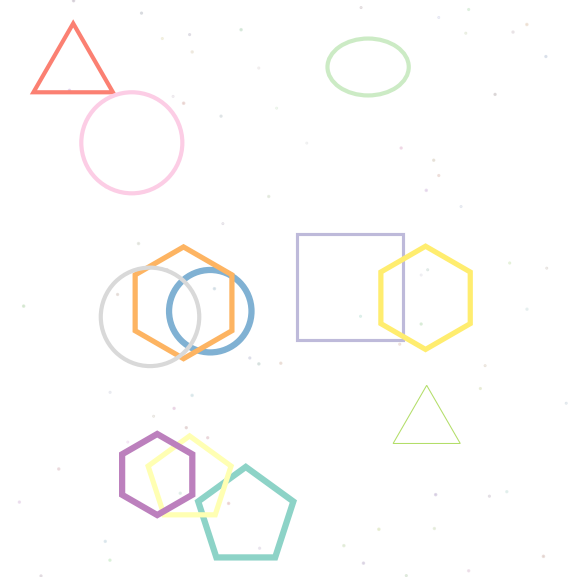[{"shape": "pentagon", "thickness": 3, "radius": 0.43, "center": [0.426, 0.104]}, {"shape": "pentagon", "thickness": 2.5, "radius": 0.38, "center": [0.328, 0.169]}, {"shape": "square", "thickness": 1.5, "radius": 0.46, "center": [0.606, 0.502]}, {"shape": "triangle", "thickness": 2, "radius": 0.4, "center": [0.127, 0.879]}, {"shape": "circle", "thickness": 3, "radius": 0.36, "center": [0.364, 0.46]}, {"shape": "hexagon", "thickness": 2.5, "radius": 0.48, "center": [0.318, 0.475]}, {"shape": "triangle", "thickness": 0.5, "radius": 0.34, "center": [0.739, 0.265]}, {"shape": "circle", "thickness": 2, "radius": 0.44, "center": [0.228, 0.752]}, {"shape": "circle", "thickness": 2, "radius": 0.43, "center": [0.26, 0.45]}, {"shape": "hexagon", "thickness": 3, "radius": 0.35, "center": [0.272, 0.177]}, {"shape": "oval", "thickness": 2, "radius": 0.35, "center": [0.637, 0.883]}, {"shape": "hexagon", "thickness": 2.5, "radius": 0.45, "center": [0.737, 0.483]}]